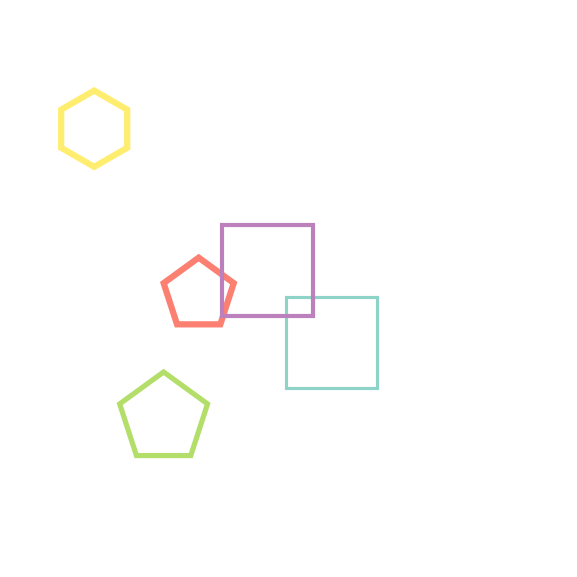[{"shape": "square", "thickness": 1.5, "radius": 0.39, "center": [0.575, 0.406]}, {"shape": "pentagon", "thickness": 3, "radius": 0.32, "center": [0.344, 0.489]}, {"shape": "pentagon", "thickness": 2.5, "radius": 0.4, "center": [0.283, 0.275]}, {"shape": "square", "thickness": 2, "radius": 0.39, "center": [0.463, 0.531]}, {"shape": "hexagon", "thickness": 3, "radius": 0.33, "center": [0.163, 0.776]}]